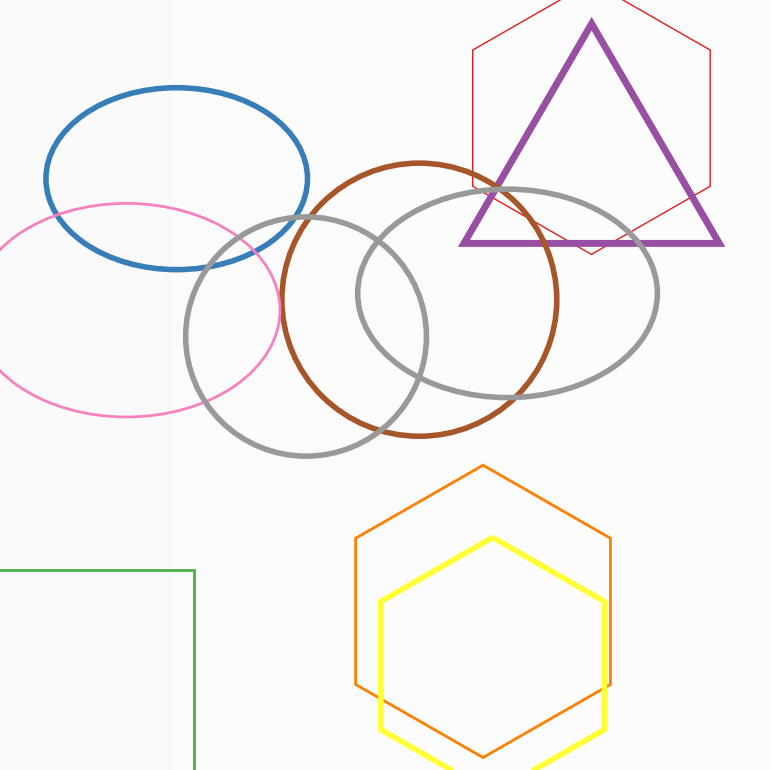[{"shape": "hexagon", "thickness": 0.5, "radius": 0.88, "center": [0.763, 0.847]}, {"shape": "oval", "thickness": 2, "radius": 0.84, "center": [0.228, 0.768]}, {"shape": "square", "thickness": 1, "radius": 0.67, "center": [0.116, 0.126]}, {"shape": "triangle", "thickness": 2.5, "radius": 0.95, "center": [0.763, 0.779]}, {"shape": "hexagon", "thickness": 1, "radius": 0.95, "center": [0.623, 0.206]}, {"shape": "hexagon", "thickness": 2, "radius": 0.83, "center": [0.636, 0.136]}, {"shape": "circle", "thickness": 2, "radius": 0.89, "center": [0.541, 0.611]}, {"shape": "oval", "thickness": 1, "radius": 0.99, "center": [0.163, 0.597]}, {"shape": "oval", "thickness": 2, "radius": 0.97, "center": [0.655, 0.619]}, {"shape": "circle", "thickness": 2, "radius": 0.78, "center": [0.395, 0.563]}]